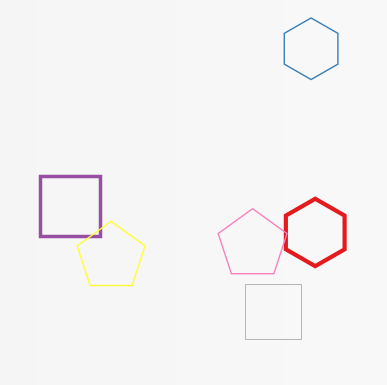[{"shape": "hexagon", "thickness": 3, "radius": 0.44, "center": [0.813, 0.396]}, {"shape": "hexagon", "thickness": 1, "radius": 0.4, "center": [0.803, 0.873]}, {"shape": "square", "thickness": 2.5, "radius": 0.39, "center": [0.18, 0.466]}, {"shape": "pentagon", "thickness": 1, "radius": 0.46, "center": [0.287, 0.333]}, {"shape": "pentagon", "thickness": 1, "radius": 0.47, "center": [0.652, 0.365]}, {"shape": "square", "thickness": 0.5, "radius": 0.36, "center": [0.705, 0.192]}]